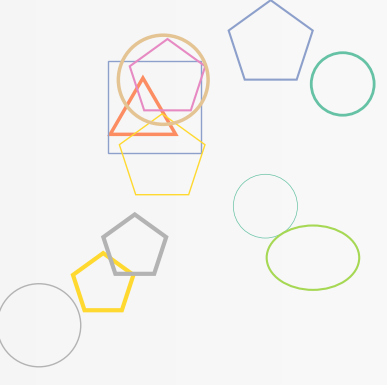[{"shape": "circle", "thickness": 0.5, "radius": 0.41, "center": [0.685, 0.464]}, {"shape": "circle", "thickness": 2, "radius": 0.41, "center": [0.884, 0.782]}, {"shape": "triangle", "thickness": 2.5, "radius": 0.49, "center": [0.369, 0.7]}, {"shape": "pentagon", "thickness": 1.5, "radius": 0.57, "center": [0.699, 0.885]}, {"shape": "square", "thickness": 1, "radius": 0.6, "center": [0.398, 0.723]}, {"shape": "pentagon", "thickness": 1.5, "radius": 0.51, "center": [0.432, 0.796]}, {"shape": "oval", "thickness": 1.5, "radius": 0.6, "center": [0.808, 0.331]}, {"shape": "pentagon", "thickness": 1, "radius": 0.58, "center": [0.419, 0.588]}, {"shape": "pentagon", "thickness": 3, "radius": 0.41, "center": [0.266, 0.261]}, {"shape": "circle", "thickness": 2.5, "radius": 0.58, "center": [0.421, 0.793]}, {"shape": "circle", "thickness": 1, "radius": 0.54, "center": [0.1, 0.155]}, {"shape": "pentagon", "thickness": 3, "radius": 0.43, "center": [0.348, 0.358]}]